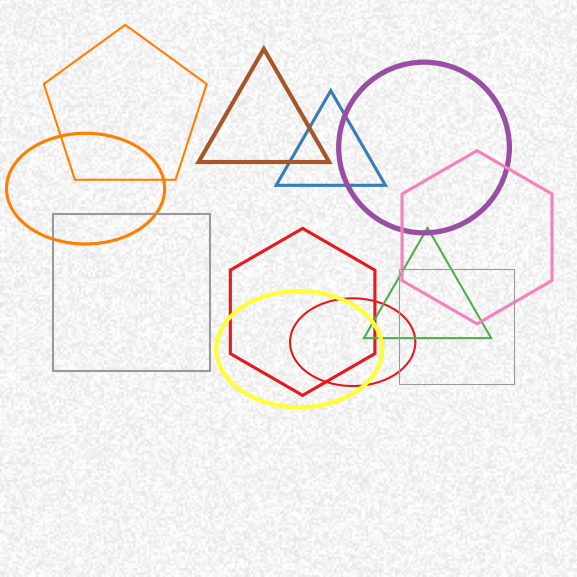[{"shape": "oval", "thickness": 1, "radius": 0.54, "center": [0.611, 0.407]}, {"shape": "hexagon", "thickness": 1.5, "radius": 0.72, "center": [0.524, 0.459]}, {"shape": "triangle", "thickness": 1.5, "radius": 0.55, "center": [0.573, 0.733]}, {"shape": "triangle", "thickness": 1, "radius": 0.64, "center": [0.74, 0.477]}, {"shape": "circle", "thickness": 2.5, "radius": 0.74, "center": [0.734, 0.744]}, {"shape": "pentagon", "thickness": 1, "radius": 0.74, "center": [0.217, 0.808]}, {"shape": "oval", "thickness": 1.5, "radius": 0.68, "center": [0.148, 0.673]}, {"shape": "oval", "thickness": 2, "radius": 0.72, "center": [0.518, 0.394]}, {"shape": "triangle", "thickness": 2, "radius": 0.65, "center": [0.457, 0.784]}, {"shape": "hexagon", "thickness": 1.5, "radius": 0.75, "center": [0.826, 0.588]}, {"shape": "square", "thickness": 0.5, "radius": 0.5, "center": [0.791, 0.434]}, {"shape": "square", "thickness": 1, "radius": 0.68, "center": [0.228, 0.493]}]